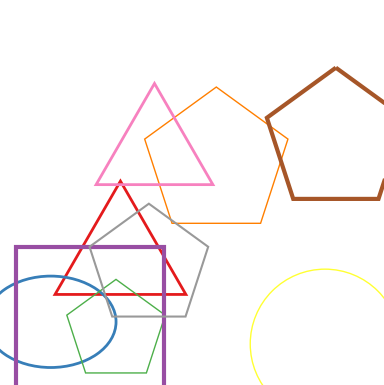[{"shape": "triangle", "thickness": 2, "radius": 0.98, "center": [0.313, 0.333]}, {"shape": "oval", "thickness": 2, "radius": 0.85, "center": [0.132, 0.164]}, {"shape": "pentagon", "thickness": 1, "radius": 0.67, "center": [0.301, 0.14]}, {"shape": "square", "thickness": 3, "radius": 0.96, "center": [0.235, 0.165]}, {"shape": "pentagon", "thickness": 1, "radius": 0.98, "center": [0.562, 0.578]}, {"shape": "circle", "thickness": 1, "radius": 0.97, "center": [0.844, 0.107]}, {"shape": "pentagon", "thickness": 3, "radius": 0.94, "center": [0.872, 0.636]}, {"shape": "triangle", "thickness": 2, "radius": 0.88, "center": [0.401, 0.608]}, {"shape": "pentagon", "thickness": 1.5, "radius": 0.81, "center": [0.387, 0.309]}]